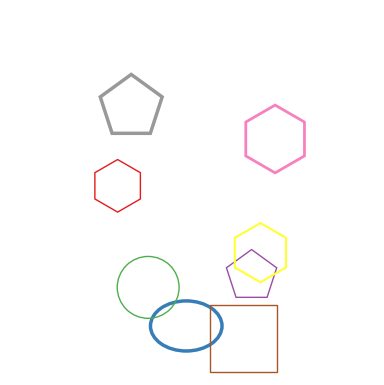[{"shape": "hexagon", "thickness": 1, "radius": 0.34, "center": [0.306, 0.517]}, {"shape": "oval", "thickness": 2.5, "radius": 0.46, "center": [0.484, 0.153]}, {"shape": "circle", "thickness": 1, "radius": 0.4, "center": [0.385, 0.254]}, {"shape": "pentagon", "thickness": 1, "radius": 0.34, "center": [0.653, 0.283]}, {"shape": "hexagon", "thickness": 1.5, "radius": 0.38, "center": [0.676, 0.344]}, {"shape": "square", "thickness": 1, "radius": 0.44, "center": [0.632, 0.121]}, {"shape": "hexagon", "thickness": 2, "radius": 0.44, "center": [0.715, 0.639]}, {"shape": "pentagon", "thickness": 2.5, "radius": 0.42, "center": [0.341, 0.722]}]